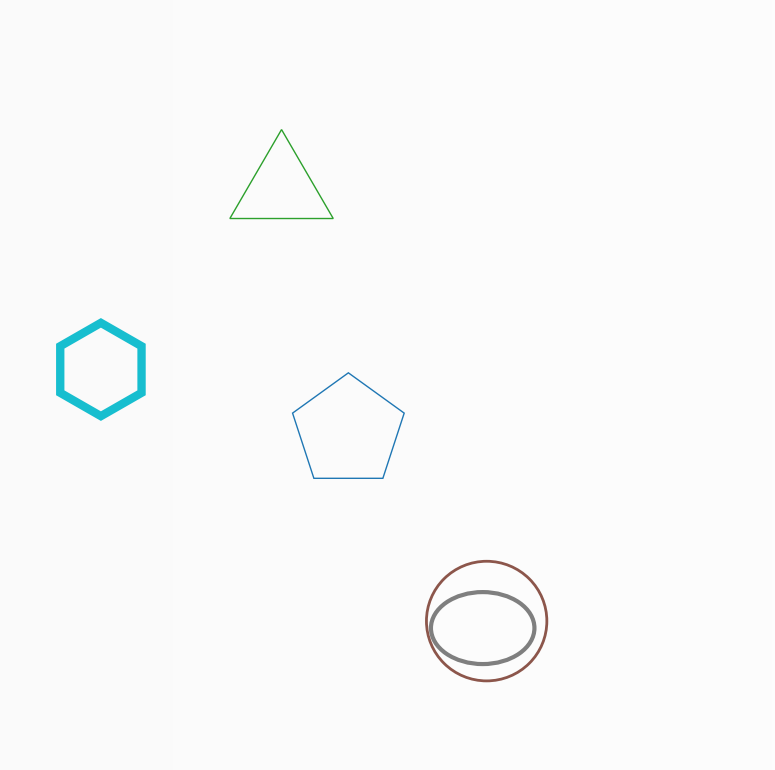[{"shape": "pentagon", "thickness": 0.5, "radius": 0.38, "center": [0.45, 0.44]}, {"shape": "triangle", "thickness": 0.5, "radius": 0.39, "center": [0.363, 0.755]}, {"shape": "circle", "thickness": 1, "radius": 0.39, "center": [0.628, 0.193]}, {"shape": "oval", "thickness": 1.5, "radius": 0.33, "center": [0.623, 0.184]}, {"shape": "hexagon", "thickness": 3, "radius": 0.3, "center": [0.13, 0.52]}]